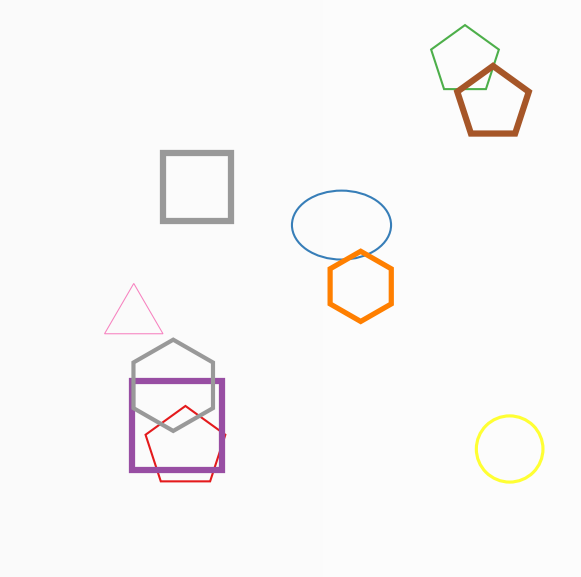[{"shape": "pentagon", "thickness": 1, "radius": 0.36, "center": [0.319, 0.224]}, {"shape": "oval", "thickness": 1, "radius": 0.43, "center": [0.588, 0.609]}, {"shape": "pentagon", "thickness": 1, "radius": 0.31, "center": [0.8, 0.894]}, {"shape": "square", "thickness": 3, "radius": 0.39, "center": [0.305, 0.263]}, {"shape": "hexagon", "thickness": 2.5, "radius": 0.3, "center": [0.621, 0.503]}, {"shape": "circle", "thickness": 1.5, "radius": 0.29, "center": [0.877, 0.222]}, {"shape": "pentagon", "thickness": 3, "radius": 0.32, "center": [0.848, 0.82]}, {"shape": "triangle", "thickness": 0.5, "radius": 0.29, "center": [0.23, 0.45]}, {"shape": "square", "thickness": 3, "radius": 0.29, "center": [0.339, 0.675]}, {"shape": "hexagon", "thickness": 2, "radius": 0.39, "center": [0.298, 0.332]}]